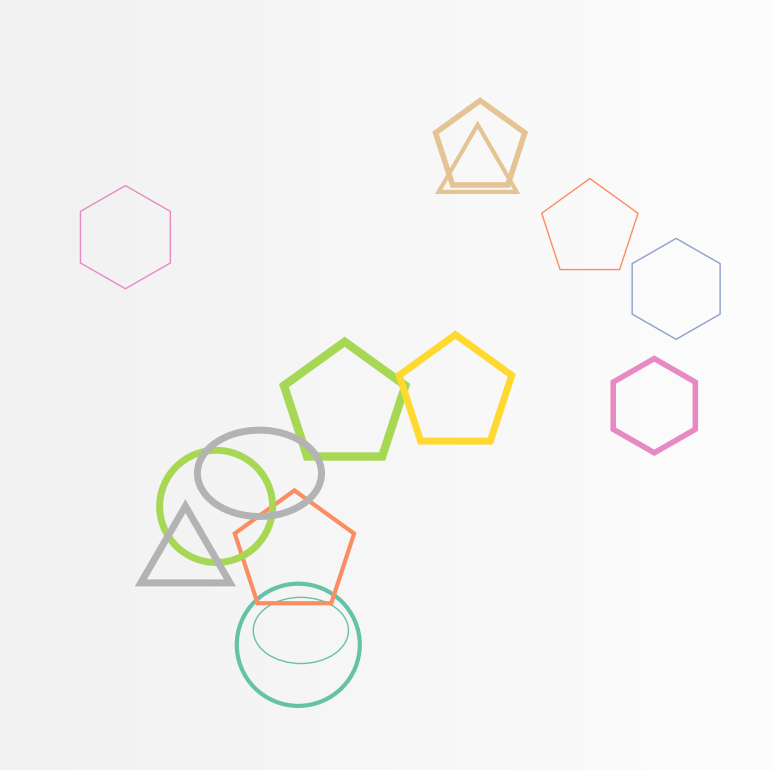[{"shape": "circle", "thickness": 1.5, "radius": 0.4, "center": [0.385, 0.163]}, {"shape": "oval", "thickness": 0.5, "radius": 0.31, "center": [0.388, 0.181]}, {"shape": "pentagon", "thickness": 0.5, "radius": 0.33, "center": [0.761, 0.703]}, {"shape": "pentagon", "thickness": 1.5, "radius": 0.4, "center": [0.38, 0.282]}, {"shape": "hexagon", "thickness": 0.5, "radius": 0.33, "center": [0.872, 0.625]}, {"shape": "hexagon", "thickness": 2, "radius": 0.31, "center": [0.844, 0.473]}, {"shape": "hexagon", "thickness": 0.5, "radius": 0.33, "center": [0.162, 0.692]}, {"shape": "pentagon", "thickness": 3, "radius": 0.41, "center": [0.445, 0.474]}, {"shape": "circle", "thickness": 2.5, "radius": 0.36, "center": [0.279, 0.342]}, {"shape": "pentagon", "thickness": 2.5, "radius": 0.38, "center": [0.588, 0.489]}, {"shape": "pentagon", "thickness": 2, "radius": 0.3, "center": [0.62, 0.809]}, {"shape": "triangle", "thickness": 1.5, "radius": 0.29, "center": [0.616, 0.78]}, {"shape": "oval", "thickness": 2.5, "radius": 0.4, "center": [0.335, 0.385]}, {"shape": "triangle", "thickness": 2.5, "radius": 0.33, "center": [0.239, 0.276]}]